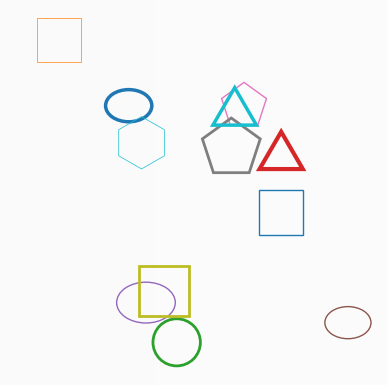[{"shape": "square", "thickness": 1, "radius": 0.29, "center": [0.725, 0.448]}, {"shape": "oval", "thickness": 2.5, "radius": 0.3, "center": [0.332, 0.725]}, {"shape": "square", "thickness": 0.5, "radius": 0.29, "center": [0.152, 0.896]}, {"shape": "circle", "thickness": 2, "radius": 0.31, "center": [0.456, 0.111]}, {"shape": "triangle", "thickness": 3, "radius": 0.32, "center": [0.726, 0.593]}, {"shape": "oval", "thickness": 1, "radius": 0.38, "center": [0.377, 0.214]}, {"shape": "oval", "thickness": 1, "radius": 0.3, "center": [0.898, 0.162]}, {"shape": "pentagon", "thickness": 1, "radius": 0.3, "center": [0.63, 0.725]}, {"shape": "pentagon", "thickness": 2, "radius": 0.39, "center": [0.597, 0.615]}, {"shape": "square", "thickness": 2, "radius": 0.33, "center": [0.423, 0.245]}, {"shape": "hexagon", "thickness": 0.5, "radius": 0.34, "center": [0.365, 0.629]}, {"shape": "triangle", "thickness": 2.5, "radius": 0.32, "center": [0.606, 0.707]}]